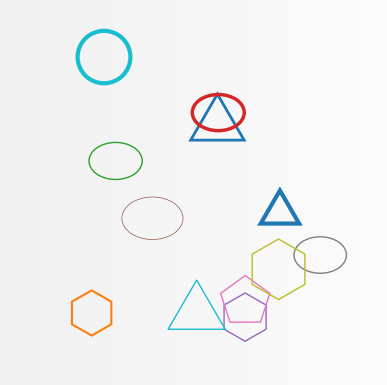[{"shape": "triangle", "thickness": 2, "radius": 0.4, "center": [0.561, 0.676]}, {"shape": "triangle", "thickness": 3, "radius": 0.29, "center": [0.722, 0.448]}, {"shape": "hexagon", "thickness": 1.5, "radius": 0.29, "center": [0.236, 0.187]}, {"shape": "oval", "thickness": 1, "radius": 0.34, "center": [0.298, 0.582]}, {"shape": "oval", "thickness": 2.5, "radius": 0.34, "center": [0.563, 0.708]}, {"shape": "hexagon", "thickness": 1, "radius": 0.31, "center": [0.633, 0.176]}, {"shape": "oval", "thickness": 0.5, "radius": 0.39, "center": [0.393, 0.433]}, {"shape": "pentagon", "thickness": 1, "radius": 0.33, "center": [0.633, 0.217]}, {"shape": "oval", "thickness": 1, "radius": 0.34, "center": [0.826, 0.338]}, {"shape": "hexagon", "thickness": 1, "radius": 0.39, "center": [0.719, 0.301]}, {"shape": "circle", "thickness": 3, "radius": 0.34, "center": [0.268, 0.852]}, {"shape": "triangle", "thickness": 1, "radius": 0.43, "center": [0.508, 0.187]}]